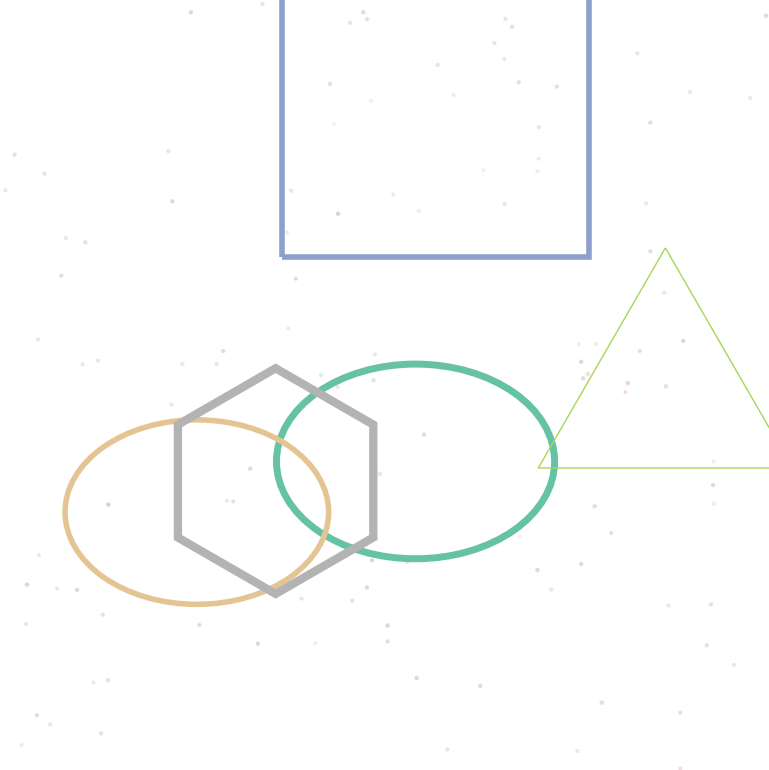[{"shape": "oval", "thickness": 2.5, "radius": 0.9, "center": [0.54, 0.401]}, {"shape": "square", "thickness": 2, "radius": 0.99, "center": [0.566, 0.865]}, {"shape": "triangle", "thickness": 0.5, "radius": 0.95, "center": [0.864, 0.488]}, {"shape": "oval", "thickness": 2, "radius": 0.86, "center": [0.256, 0.335]}, {"shape": "hexagon", "thickness": 3, "radius": 0.73, "center": [0.358, 0.375]}]